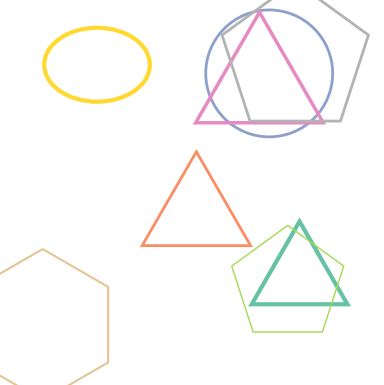[{"shape": "triangle", "thickness": 3, "radius": 0.72, "center": [0.778, 0.281]}, {"shape": "triangle", "thickness": 2, "radius": 0.81, "center": [0.51, 0.443]}, {"shape": "circle", "thickness": 2, "radius": 0.82, "center": [0.699, 0.809]}, {"shape": "triangle", "thickness": 2.5, "radius": 0.96, "center": [0.674, 0.777]}, {"shape": "pentagon", "thickness": 1, "radius": 0.76, "center": [0.747, 0.261]}, {"shape": "oval", "thickness": 3, "radius": 0.69, "center": [0.252, 0.832]}, {"shape": "hexagon", "thickness": 1.5, "radius": 0.98, "center": [0.111, 0.157]}, {"shape": "pentagon", "thickness": 2, "radius": 1.0, "center": [0.767, 0.847]}]